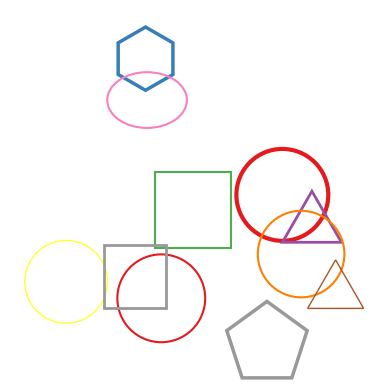[{"shape": "circle", "thickness": 1.5, "radius": 0.57, "center": [0.419, 0.225]}, {"shape": "circle", "thickness": 3, "radius": 0.6, "center": [0.733, 0.494]}, {"shape": "hexagon", "thickness": 2.5, "radius": 0.41, "center": [0.378, 0.848]}, {"shape": "square", "thickness": 1.5, "radius": 0.49, "center": [0.502, 0.455]}, {"shape": "triangle", "thickness": 2, "radius": 0.44, "center": [0.81, 0.415]}, {"shape": "circle", "thickness": 1.5, "radius": 0.56, "center": [0.782, 0.34]}, {"shape": "circle", "thickness": 1, "radius": 0.54, "center": [0.172, 0.268]}, {"shape": "triangle", "thickness": 1, "radius": 0.42, "center": [0.872, 0.241]}, {"shape": "oval", "thickness": 1.5, "radius": 0.52, "center": [0.382, 0.74]}, {"shape": "square", "thickness": 2, "radius": 0.41, "center": [0.351, 0.282]}, {"shape": "pentagon", "thickness": 2.5, "radius": 0.55, "center": [0.693, 0.107]}]